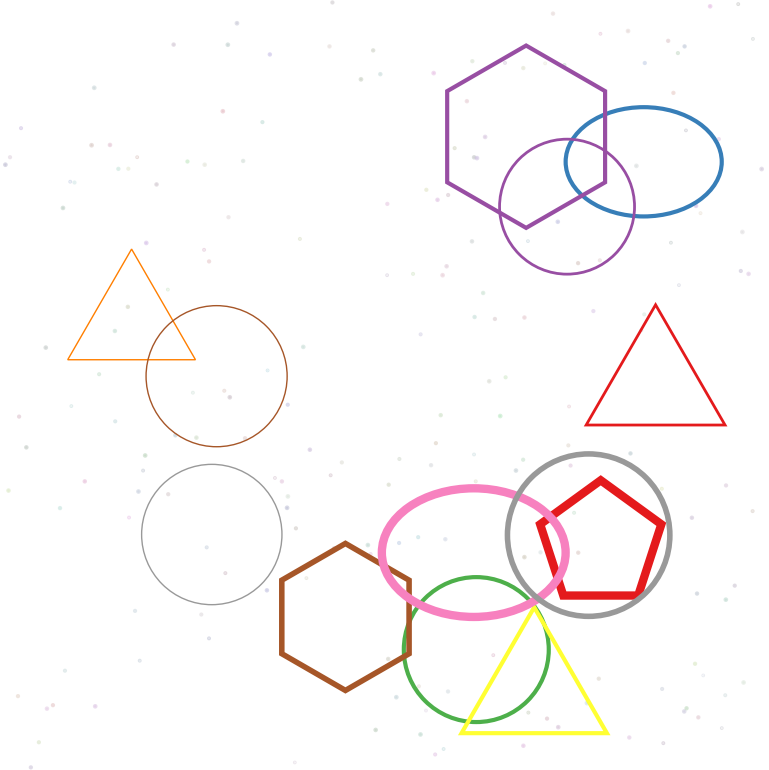[{"shape": "triangle", "thickness": 1, "radius": 0.52, "center": [0.851, 0.5]}, {"shape": "pentagon", "thickness": 3, "radius": 0.41, "center": [0.78, 0.294]}, {"shape": "oval", "thickness": 1.5, "radius": 0.51, "center": [0.836, 0.79]}, {"shape": "circle", "thickness": 1.5, "radius": 0.47, "center": [0.619, 0.156]}, {"shape": "hexagon", "thickness": 1.5, "radius": 0.59, "center": [0.683, 0.822]}, {"shape": "circle", "thickness": 1, "radius": 0.44, "center": [0.736, 0.732]}, {"shape": "triangle", "thickness": 0.5, "radius": 0.48, "center": [0.171, 0.581]}, {"shape": "triangle", "thickness": 1.5, "radius": 0.54, "center": [0.694, 0.102]}, {"shape": "circle", "thickness": 0.5, "radius": 0.46, "center": [0.281, 0.511]}, {"shape": "hexagon", "thickness": 2, "radius": 0.48, "center": [0.449, 0.199]}, {"shape": "oval", "thickness": 3, "radius": 0.6, "center": [0.615, 0.282]}, {"shape": "circle", "thickness": 2, "radius": 0.53, "center": [0.764, 0.305]}, {"shape": "circle", "thickness": 0.5, "radius": 0.46, "center": [0.275, 0.306]}]